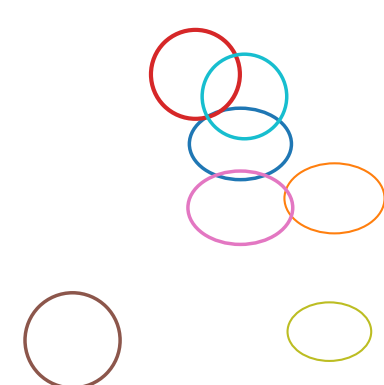[{"shape": "oval", "thickness": 2.5, "radius": 0.66, "center": [0.624, 0.626]}, {"shape": "oval", "thickness": 1.5, "radius": 0.65, "center": [0.869, 0.485]}, {"shape": "circle", "thickness": 3, "radius": 0.58, "center": [0.508, 0.807]}, {"shape": "circle", "thickness": 2.5, "radius": 0.62, "center": [0.188, 0.116]}, {"shape": "oval", "thickness": 2.5, "radius": 0.68, "center": [0.624, 0.46]}, {"shape": "oval", "thickness": 1.5, "radius": 0.54, "center": [0.856, 0.139]}, {"shape": "circle", "thickness": 2.5, "radius": 0.55, "center": [0.635, 0.749]}]